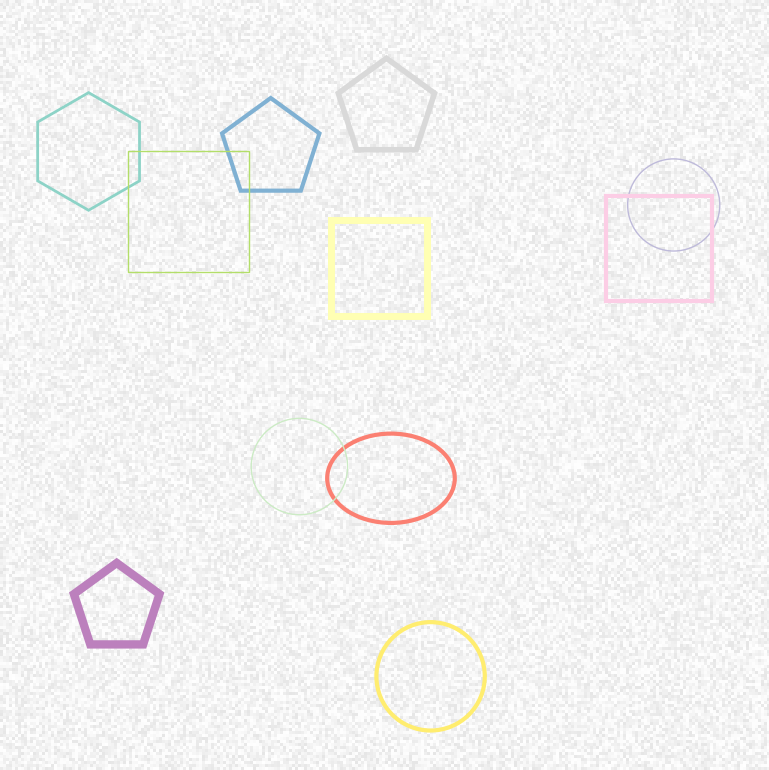[{"shape": "hexagon", "thickness": 1, "radius": 0.38, "center": [0.115, 0.803]}, {"shape": "square", "thickness": 2.5, "radius": 0.31, "center": [0.492, 0.652]}, {"shape": "circle", "thickness": 0.5, "radius": 0.3, "center": [0.875, 0.734]}, {"shape": "oval", "thickness": 1.5, "radius": 0.41, "center": [0.508, 0.379]}, {"shape": "pentagon", "thickness": 1.5, "radius": 0.33, "center": [0.352, 0.806]}, {"shape": "square", "thickness": 0.5, "radius": 0.39, "center": [0.244, 0.725]}, {"shape": "square", "thickness": 1.5, "radius": 0.34, "center": [0.856, 0.677]}, {"shape": "pentagon", "thickness": 2, "radius": 0.33, "center": [0.502, 0.859]}, {"shape": "pentagon", "thickness": 3, "radius": 0.29, "center": [0.152, 0.21]}, {"shape": "circle", "thickness": 0.5, "radius": 0.31, "center": [0.389, 0.394]}, {"shape": "circle", "thickness": 1.5, "radius": 0.35, "center": [0.559, 0.122]}]